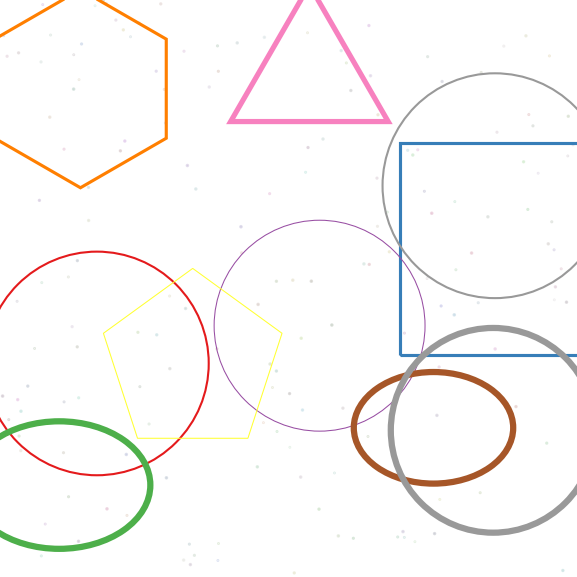[{"shape": "circle", "thickness": 1, "radius": 0.97, "center": [0.168, 0.37]}, {"shape": "square", "thickness": 1.5, "radius": 0.92, "center": [0.877, 0.569]}, {"shape": "oval", "thickness": 3, "radius": 0.79, "center": [0.103, 0.159]}, {"shape": "circle", "thickness": 0.5, "radius": 0.91, "center": [0.553, 0.435]}, {"shape": "hexagon", "thickness": 1.5, "radius": 0.86, "center": [0.139, 0.846]}, {"shape": "pentagon", "thickness": 0.5, "radius": 0.81, "center": [0.334, 0.372]}, {"shape": "oval", "thickness": 3, "radius": 0.69, "center": [0.751, 0.258]}, {"shape": "triangle", "thickness": 2.5, "radius": 0.79, "center": [0.536, 0.867]}, {"shape": "circle", "thickness": 1, "radius": 0.97, "center": [0.857, 0.678]}, {"shape": "circle", "thickness": 3, "radius": 0.89, "center": [0.854, 0.254]}]